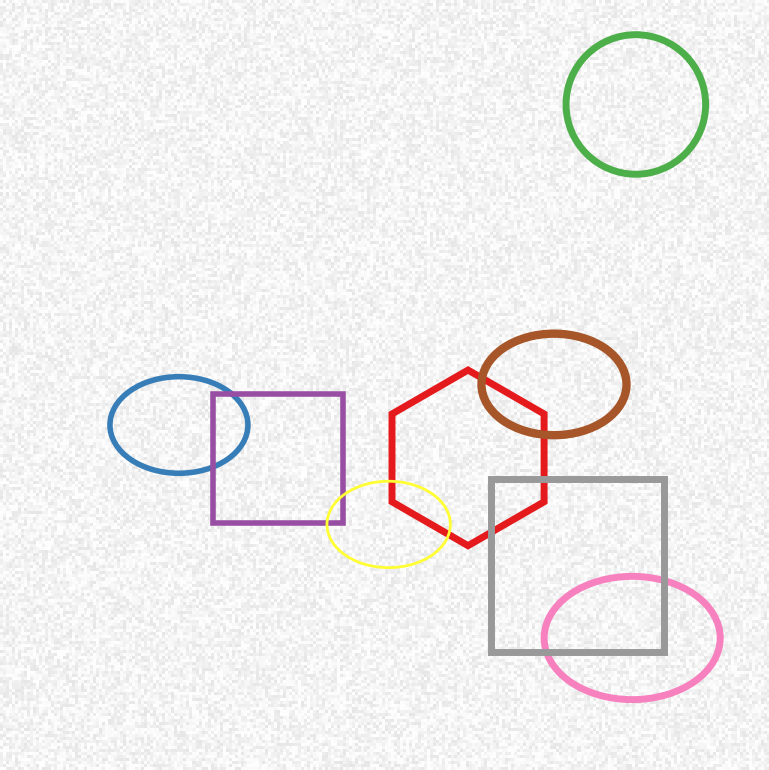[{"shape": "hexagon", "thickness": 2.5, "radius": 0.57, "center": [0.608, 0.405]}, {"shape": "oval", "thickness": 2, "radius": 0.45, "center": [0.232, 0.448]}, {"shape": "circle", "thickness": 2.5, "radius": 0.45, "center": [0.826, 0.864]}, {"shape": "square", "thickness": 2, "radius": 0.42, "center": [0.361, 0.405]}, {"shape": "oval", "thickness": 1, "radius": 0.4, "center": [0.505, 0.319]}, {"shape": "oval", "thickness": 3, "radius": 0.47, "center": [0.719, 0.501]}, {"shape": "oval", "thickness": 2.5, "radius": 0.57, "center": [0.821, 0.171]}, {"shape": "square", "thickness": 2.5, "radius": 0.56, "center": [0.75, 0.265]}]